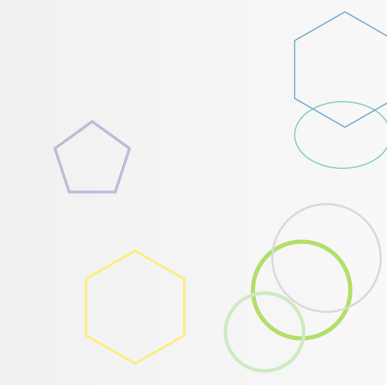[{"shape": "oval", "thickness": 1, "radius": 0.62, "center": [0.884, 0.649]}, {"shape": "pentagon", "thickness": 2, "radius": 0.51, "center": [0.238, 0.583]}, {"shape": "hexagon", "thickness": 1, "radius": 0.75, "center": [0.89, 0.819]}, {"shape": "circle", "thickness": 3, "radius": 0.63, "center": [0.778, 0.247]}, {"shape": "circle", "thickness": 1.5, "radius": 0.7, "center": [0.843, 0.33]}, {"shape": "circle", "thickness": 2.5, "radius": 0.5, "center": [0.683, 0.138]}, {"shape": "hexagon", "thickness": 1.5, "radius": 0.73, "center": [0.349, 0.202]}]